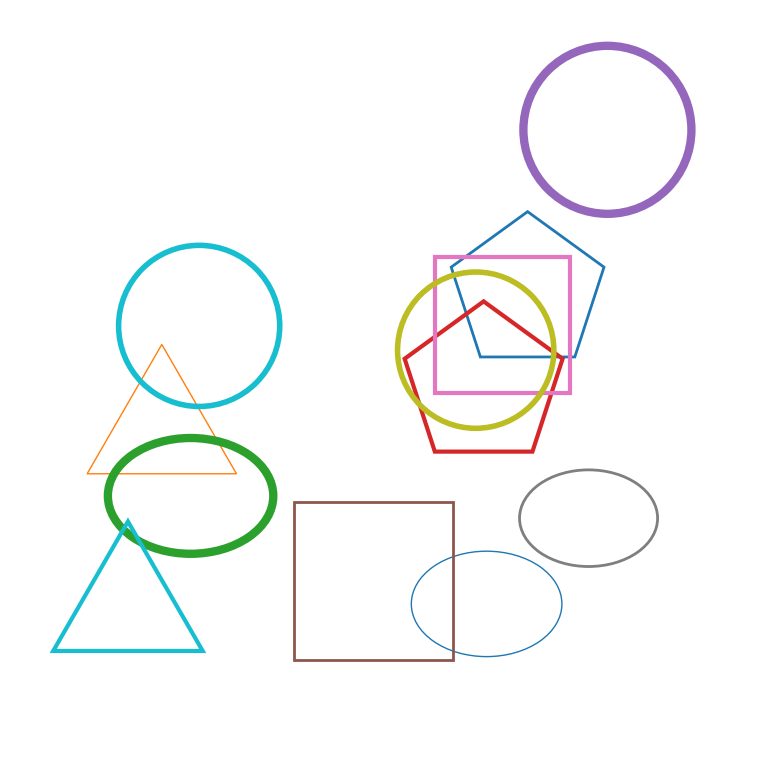[{"shape": "oval", "thickness": 0.5, "radius": 0.49, "center": [0.632, 0.216]}, {"shape": "pentagon", "thickness": 1, "radius": 0.52, "center": [0.685, 0.621]}, {"shape": "triangle", "thickness": 0.5, "radius": 0.56, "center": [0.21, 0.441]}, {"shape": "oval", "thickness": 3, "radius": 0.54, "center": [0.248, 0.356]}, {"shape": "pentagon", "thickness": 1.5, "radius": 0.54, "center": [0.628, 0.501]}, {"shape": "circle", "thickness": 3, "radius": 0.55, "center": [0.789, 0.831]}, {"shape": "square", "thickness": 1, "radius": 0.51, "center": [0.485, 0.246]}, {"shape": "square", "thickness": 1.5, "radius": 0.44, "center": [0.653, 0.578]}, {"shape": "oval", "thickness": 1, "radius": 0.45, "center": [0.764, 0.327]}, {"shape": "circle", "thickness": 2, "radius": 0.51, "center": [0.618, 0.545]}, {"shape": "triangle", "thickness": 1.5, "radius": 0.56, "center": [0.166, 0.211]}, {"shape": "circle", "thickness": 2, "radius": 0.52, "center": [0.259, 0.577]}]